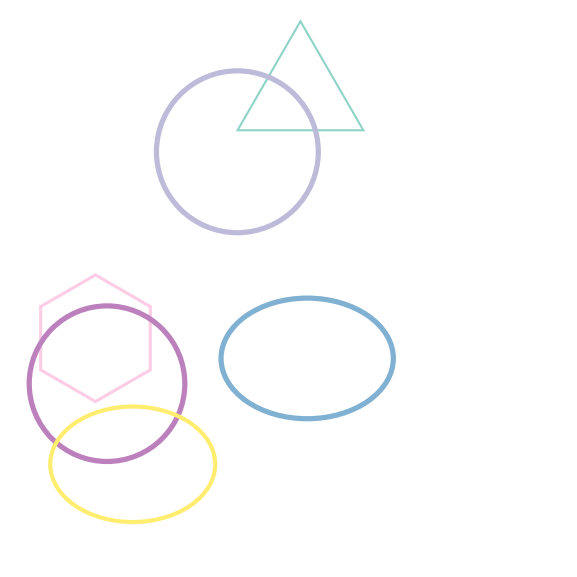[{"shape": "triangle", "thickness": 1, "radius": 0.63, "center": [0.52, 0.836]}, {"shape": "circle", "thickness": 2.5, "radius": 0.7, "center": [0.411, 0.736]}, {"shape": "oval", "thickness": 2.5, "radius": 0.75, "center": [0.532, 0.378]}, {"shape": "hexagon", "thickness": 1.5, "radius": 0.55, "center": [0.165, 0.413]}, {"shape": "circle", "thickness": 2.5, "radius": 0.67, "center": [0.185, 0.335]}, {"shape": "oval", "thickness": 2, "radius": 0.71, "center": [0.23, 0.195]}]